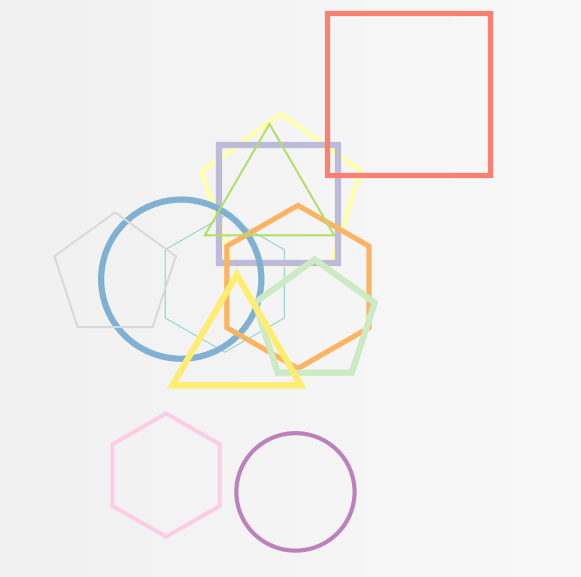[{"shape": "hexagon", "thickness": 0.5, "radius": 0.59, "center": [0.387, 0.508]}, {"shape": "pentagon", "thickness": 2.5, "radius": 0.72, "center": [0.484, 0.658]}, {"shape": "square", "thickness": 3, "radius": 0.51, "center": [0.479, 0.647]}, {"shape": "square", "thickness": 2.5, "radius": 0.7, "center": [0.703, 0.836]}, {"shape": "circle", "thickness": 3, "radius": 0.69, "center": [0.312, 0.516]}, {"shape": "hexagon", "thickness": 2.5, "radius": 0.71, "center": [0.513, 0.502]}, {"shape": "triangle", "thickness": 1, "radius": 0.64, "center": [0.464, 0.656]}, {"shape": "hexagon", "thickness": 2, "radius": 0.53, "center": [0.286, 0.176]}, {"shape": "pentagon", "thickness": 1, "radius": 0.55, "center": [0.198, 0.522]}, {"shape": "circle", "thickness": 2, "radius": 0.51, "center": [0.508, 0.147]}, {"shape": "pentagon", "thickness": 3, "radius": 0.54, "center": [0.542, 0.442]}, {"shape": "triangle", "thickness": 3, "radius": 0.64, "center": [0.407, 0.396]}]